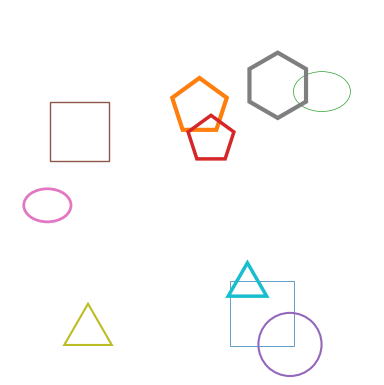[{"shape": "square", "thickness": 0.5, "radius": 0.42, "center": [0.68, 0.186]}, {"shape": "pentagon", "thickness": 3, "radius": 0.37, "center": [0.518, 0.723]}, {"shape": "oval", "thickness": 0.5, "radius": 0.37, "center": [0.836, 0.762]}, {"shape": "pentagon", "thickness": 2.5, "radius": 0.31, "center": [0.548, 0.638]}, {"shape": "circle", "thickness": 1.5, "radius": 0.41, "center": [0.753, 0.105]}, {"shape": "square", "thickness": 1, "radius": 0.38, "center": [0.207, 0.658]}, {"shape": "oval", "thickness": 2, "radius": 0.31, "center": [0.123, 0.467]}, {"shape": "hexagon", "thickness": 3, "radius": 0.42, "center": [0.721, 0.778]}, {"shape": "triangle", "thickness": 1.5, "radius": 0.36, "center": [0.229, 0.14]}, {"shape": "triangle", "thickness": 2.5, "radius": 0.29, "center": [0.643, 0.26]}]